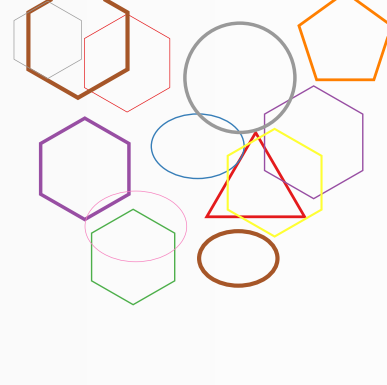[{"shape": "hexagon", "thickness": 0.5, "radius": 0.64, "center": [0.328, 0.836]}, {"shape": "triangle", "thickness": 2, "radius": 0.73, "center": [0.66, 0.51]}, {"shape": "oval", "thickness": 1, "radius": 0.6, "center": [0.51, 0.62]}, {"shape": "hexagon", "thickness": 1, "radius": 0.62, "center": [0.344, 0.332]}, {"shape": "hexagon", "thickness": 1, "radius": 0.73, "center": [0.809, 0.63]}, {"shape": "hexagon", "thickness": 2.5, "radius": 0.66, "center": [0.219, 0.561]}, {"shape": "pentagon", "thickness": 2, "radius": 0.63, "center": [0.891, 0.894]}, {"shape": "hexagon", "thickness": 1.5, "radius": 0.7, "center": [0.709, 0.525]}, {"shape": "hexagon", "thickness": 3, "radius": 0.74, "center": [0.201, 0.894]}, {"shape": "oval", "thickness": 3, "radius": 0.51, "center": [0.615, 0.329]}, {"shape": "oval", "thickness": 0.5, "radius": 0.66, "center": [0.351, 0.412]}, {"shape": "circle", "thickness": 2.5, "radius": 0.71, "center": [0.619, 0.798]}, {"shape": "hexagon", "thickness": 0.5, "radius": 0.5, "center": [0.123, 0.896]}]